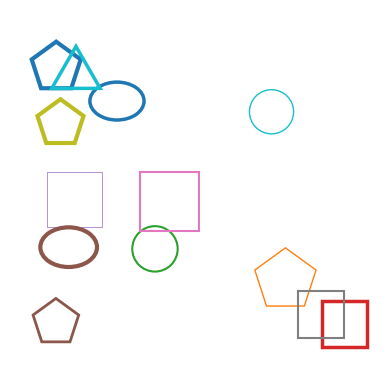[{"shape": "oval", "thickness": 2.5, "radius": 0.35, "center": [0.304, 0.738]}, {"shape": "pentagon", "thickness": 3, "radius": 0.33, "center": [0.146, 0.825]}, {"shape": "pentagon", "thickness": 1, "radius": 0.42, "center": [0.741, 0.273]}, {"shape": "circle", "thickness": 1.5, "radius": 0.29, "center": [0.403, 0.354]}, {"shape": "square", "thickness": 2.5, "radius": 0.3, "center": [0.895, 0.158]}, {"shape": "square", "thickness": 0.5, "radius": 0.36, "center": [0.194, 0.482]}, {"shape": "pentagon", "thickness": 2, "radius": 0.31, "center": [0.145, 0.163]}, {"shape": "oval", "thickness": 3, "radius": 0.37, "center": [0.178, 0.358]}, {"shape": "square", "thickness": 1.5, "radius": 0.38, "center": [0.44, 0.477]}, {"shape": "square", "thickness": 1.5, "radius": 0.3, "center": [0.834, 0.183]}, {"shape": "pentagon", "thickness": 3, "radius": 0.31, "center": [0.157, 0.679]}, {"shape": "triangle", "thickness": 2.5, "radius": 0.36, "center": [0.197, 0.807]}, {"shape": "circle", "thickness": 1, "radius": 0.29, "center": [0.705, 0.71]}]